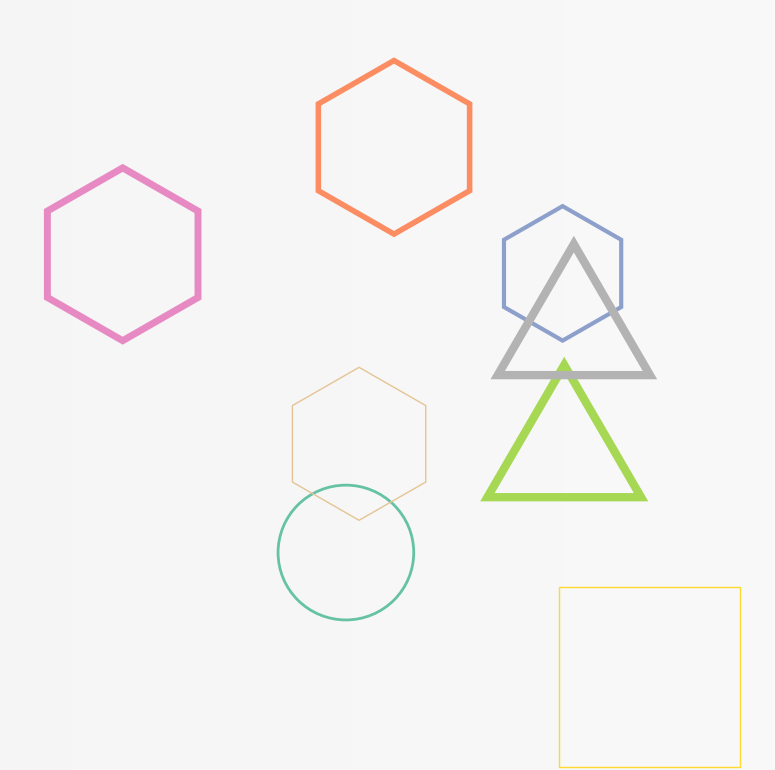[{"shape": "circle", "thickness": 1, "radius": 0.44, "center": [0.446, 0.282]}, {"shape": "hexagon", "thickness": 2, "radius": 0.56, "center": [0.508, 0.809]}, {"shape": "hexagon", "thickness": 1.5, "radius": 0.44, "center": [0.726, 0.645]}, {"shape": "hexagon", "thickness": 2.5, "radius": 0.56, "center": [0.158, 0.67]}, {"shape": "triangle", "thickness": 3, "radius": 0.57, "center": [0.728, 0.412]}, {"shape": "square", "thickness": 0.5, "radius": 0.58, "center": [0.838, 0.121]}, {"shape": "hexagon", "thickness": 0.5, "radius": 0.5, "center": [0.463, 0.424]}, {"shape": "triangle", "thickness": 3, "radius": 0.57, "center": [0.74, 0.57]}]